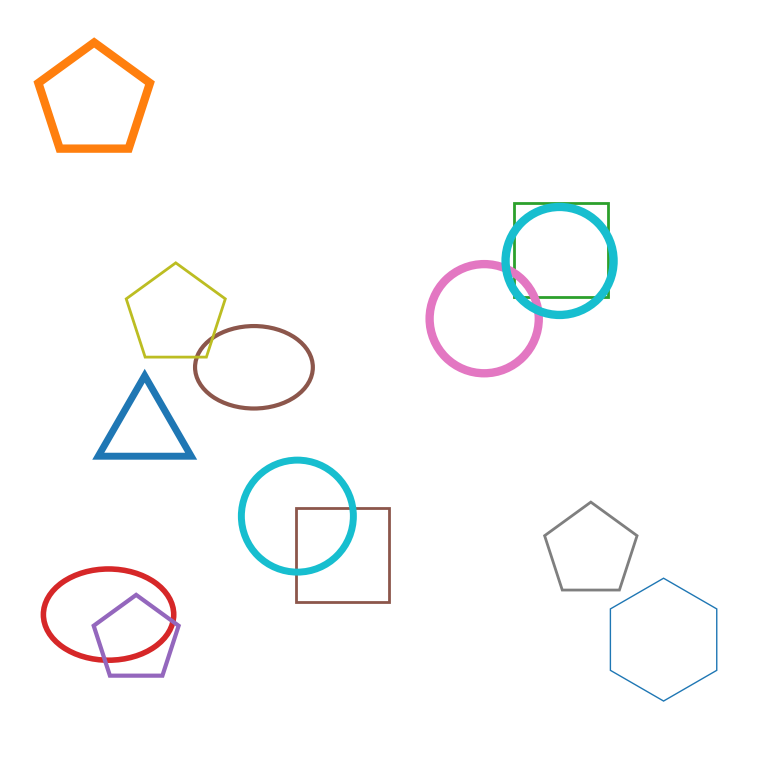[{"shape": "hexagon", "thickness": 0.5, "radius": 0.4, "center": [0.862, 0.169]}, {"shape": "triangle", "thickness": 2.5, "radius": 0.35, "center": [0.188, 0.442]}, {"shape": "pentagon", "thickness": 3, "radius": 0.38, "center": [0.122, 0.869]}, {"shape": "square", "thickness": 1, "radius": 0.31, "center": [0.728, 0.675]}, {"shape": "oval", "thickness": 2, "radius": 0.42, "center": [0.141, 0.202]}, {"shape": "pentagon", "thickness": 1.5, "radius": 0.29, "center": [0.177, 0.169]}, {"shape": "square", "thickness": 1, "radius": 0.3, "center": [0.445, 0.279]}, {"shape": "oval", "thickness": 1.5, "radius": 0.38, "center": [0.33, 0.523]}, {"shape": "circle", "thickness": 3, "radius": 0.35, "center": [0.629, 0.586]}, {"shape": "pentagon", "thickness": 1, "radius": 0.32, "center": [0.767, 0.285]}, {"shape": "pentagon", "thickness": 1, "radius": 0.34, "center": [0.228, 0.591]}, {"shape": "circle", "thickness": 3, "radius": 0.35, "center": [0.727, 0.661]}, {"shape": "circle", "thickness": 2.5, "radius": 0.36, "center": [0.386, 0.33]}]